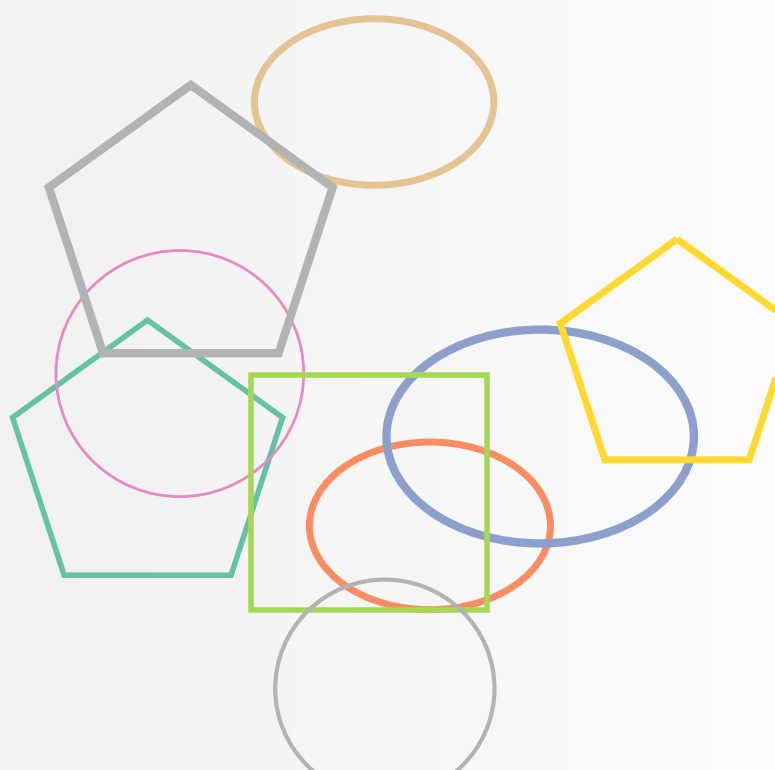[{"shape": "pentagon", "thickness": 2, "radius": 0.92, "center": [0.19, 0.401]}, {"shape": "oval", "thickness": 2.5, "radius": 0.78, "center": [0.555, 0.317]}, {"shape": "oval", "thickness": 3, "radius": 0.99, "center": [0.697, 0.433]}, {"shape": "circle", "thickness": 1, "radius": 0.8, "center": [0.232, 0.515]}, {"shape": "square", "thickness": 2, "radius": 0.76, "center": [0.476, 0.361]}, {"shape": "pentagon", "thickness": 2.5, "radius": 0.79, "center": [0.874, 0.531]}, {"shape": "oval", "thickness": 2.5, "radius": 0.77, "center": [0.483, 0.868]}, {"shape": "circle", "thickness": 1.5, "radius": 0.71, "center": [0.497, 0.106]}, {"shape": "pentagon", "thickness": 3, "radius": 0.96, "center": [0.246, 0.697]}]